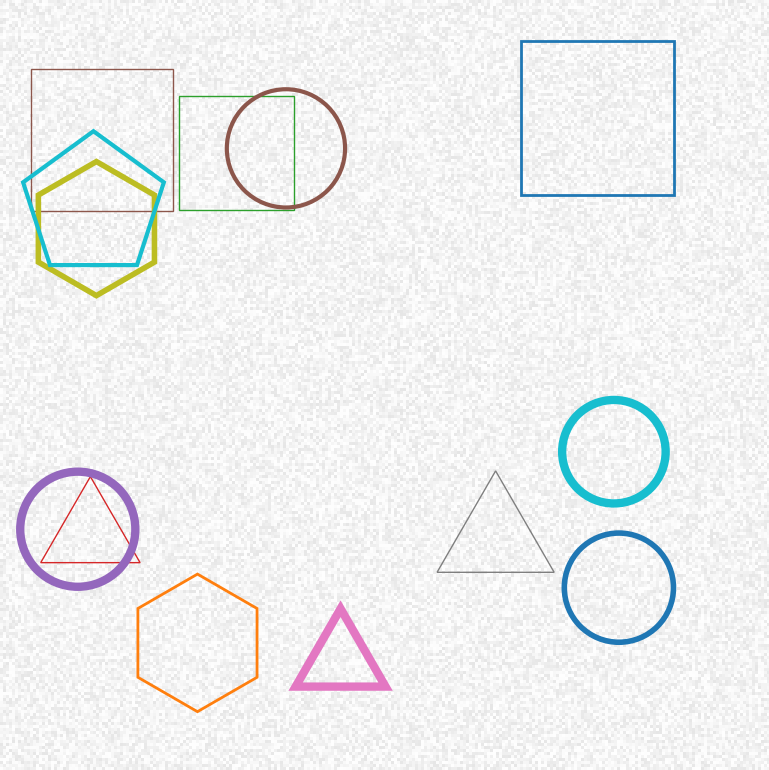[{"shape": "square", "thickness": 1, "radius": 0.5, "center": [0.776, 0.847]}, {"shape": "circle", "thickness": 2, "radius": 0.35, "center": [0.804, 0.237]}, {"shape": "hexagon", "thickness": 1, "radius": 0.45, "center": [0.256, 0.165]}, {"shape": "square", "thickness": 0.5, "radius": 0.37, "center": [0.307, 0.801]}, {"shape": "triangle", "thickness": 0.5, "radius": 0.37, "center": [0.117, 0.307]}, {"shape": "circle", "thickness": 3, "radius": 0.37, "center": [0.101, 0.313]}, {"shape": "square", "thickness": 0.5, "radius": 0.46, "center": [0.132, 0.818]}, {"shape": "circle", "thickness": 1.5, "radius": 0.38, "center": [0.371, 0.807]}, {"shape": "triangle", "thickness": 3, "radius": 0.34, "center": [0.442, 0.142]}, {"shape": "triangle", "thickness": 0.5, "radius": 0.44, "center": [0.644, 0.301]}, {"shape": "hexagon", "thickness": 2, "radius": 0.44, "center": [0.125, 0.703]}, {"shape": "pentagon", "thickness": 1.5, "radius": 0.48, "center": [0.121, 0.734]}, {"shape": "circle", "thickness": 3, "radius": 0.34, "center": [0.797, 0.413]}]